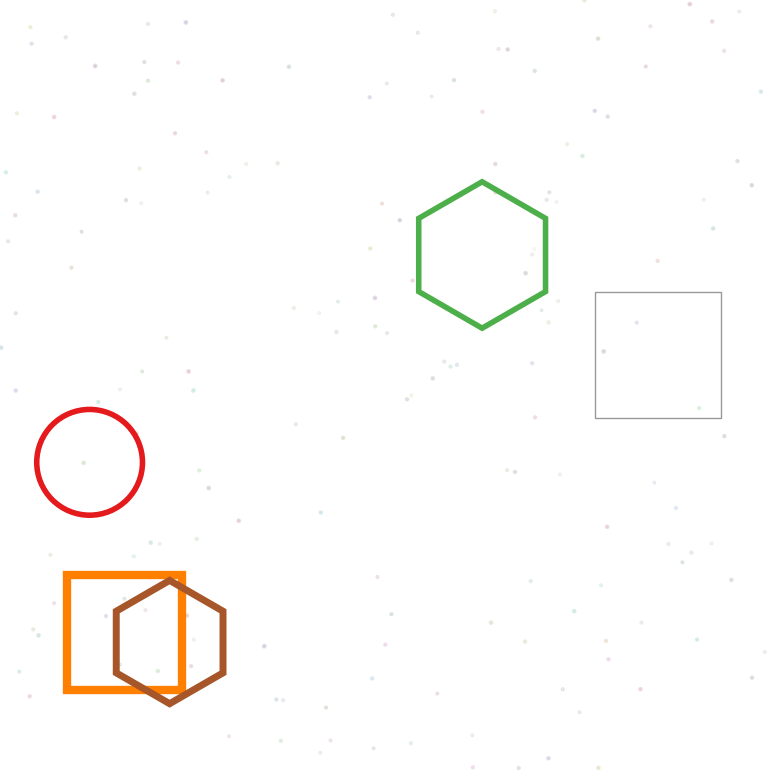[{"shape": "circle", "thickness": 2, "radius": 0.34, "center": [0.116, 0.4]}, {"shape": "hexagon", "thickness": 2, "radius": 0.48, "center": [0.626, 0.669]}, {"shape": "square", "thickness": 3, "radius": 0.37, "center": [0.161, 0.178]}, {"shape": "hexagon", "thickness": 2.5, "radius": 0.4, "center": [0.22, 0.166]}, {"shape": "square", "thickness": 0.5, "radius": 0.41, "center": [0.854, 0.539]}]